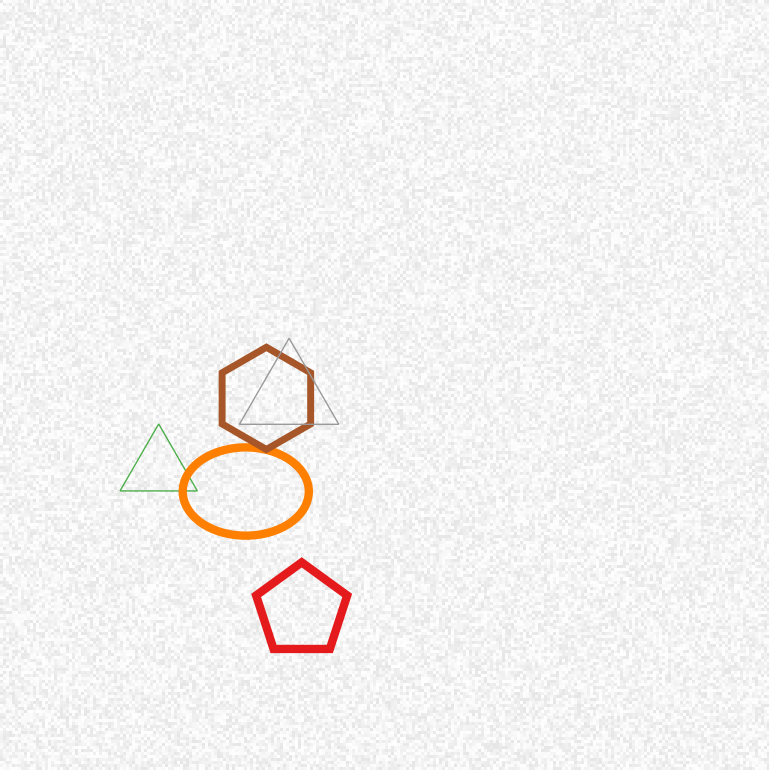[{"shape": "pentagon", "thickness": 3, "radius": 0.31, "center": [0.392, 0.207]}, {"shape": "triangle", "thickness": 0.5, "radius": 0.29, "center": [0.206, 0.391]}, {"shape": "oval", "thickness": 3, "radius": 0.41, "center": [0.319, 0.362]}, {"shape": "hexagon", "thickness": 2.5, "radius": 0.33, "center": [0.346, 0.483]}, {"shape": "triangle", "thickness": 0.5, "radius": 0.37, "center": [0.375, 0.486]}]